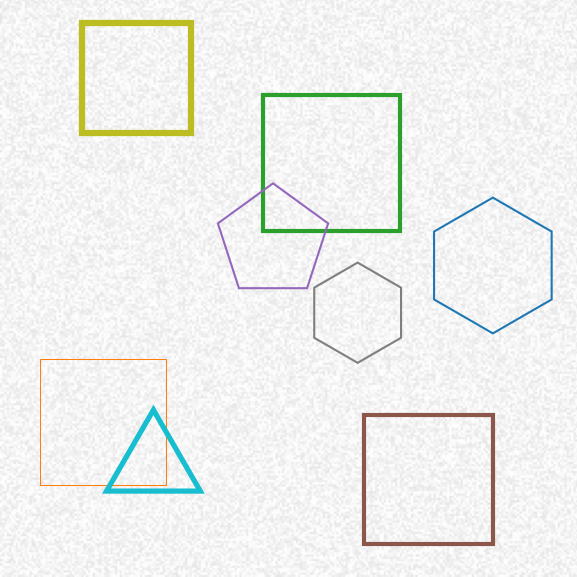[{"shape": "hexagon", "thickness": 1, "radius": 0.59, "center": [0.853, 0.539]}, {"shape": "square", "thickness": 0.5, "radius": 0.54, "center": [0.178, 0.268]}, {"shape": "square", "thickness": 2, "radius": 0.59, "center": [0.574, 0.717]}, {"shape": "pentagon", "thickness": 1, "radius": 0.5, "center": [0.473, 0.581]}, {"shape": "square", "thickness": 2, "radius": 0.56, "center": [0.742, 0.169]}, {"shape": "hexagon", "thickness": 1, "radius": 0.43, "center": [0.619, 0.458]}, {"shape": "square", "thickness": 3, "radius": 0.47, "center": [0.237, 0.864]}, {"shape": "triangle", "thickness": 2.5, "radius": 0.47, "center": [0.266, 0.196]}]